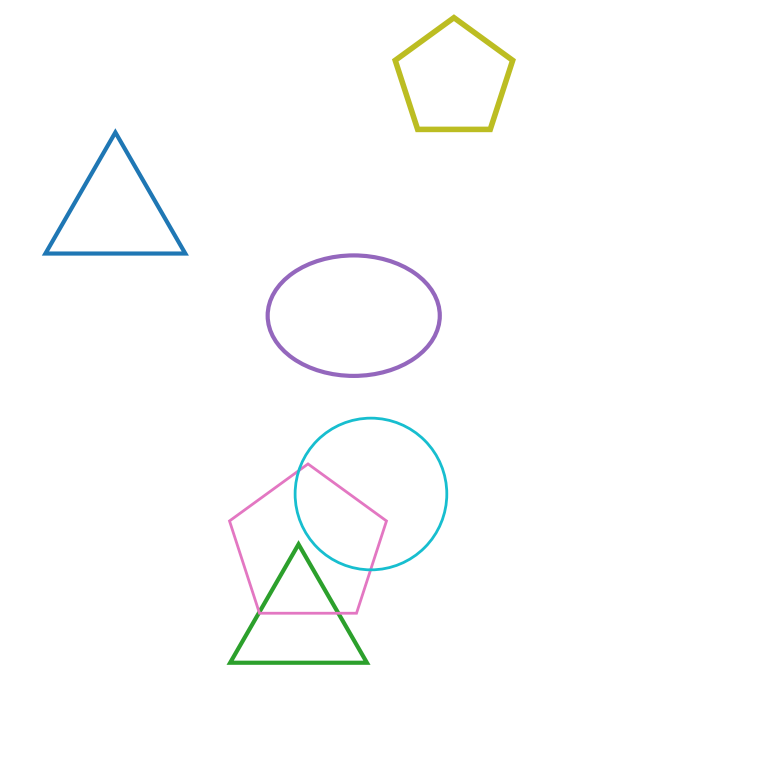[{"shape": "triangle", "thickness": 1.5, "radius": 0.52, "center": [0.15, 0.723]}, {"shape": "triangle", "thickness": 1.5, "radius": 0.51, "center": [0.388, 0.191]}, {"shape": "oval", "thickness": 1.5, "radius": 0.56, "center": [0.459, 0.59]}, {"shape": "pentagon", "thickness": 1, "radius": 0.54, "center": [0.4, 0.29]}, {"shape": "pentagon", "thickness": 2, "radius": 0.4, "center": [0.59, 0.897]}, {"shape": "circle", "thickness": 1, "radius": 0.49, "center": [0.482, 0.358]}]